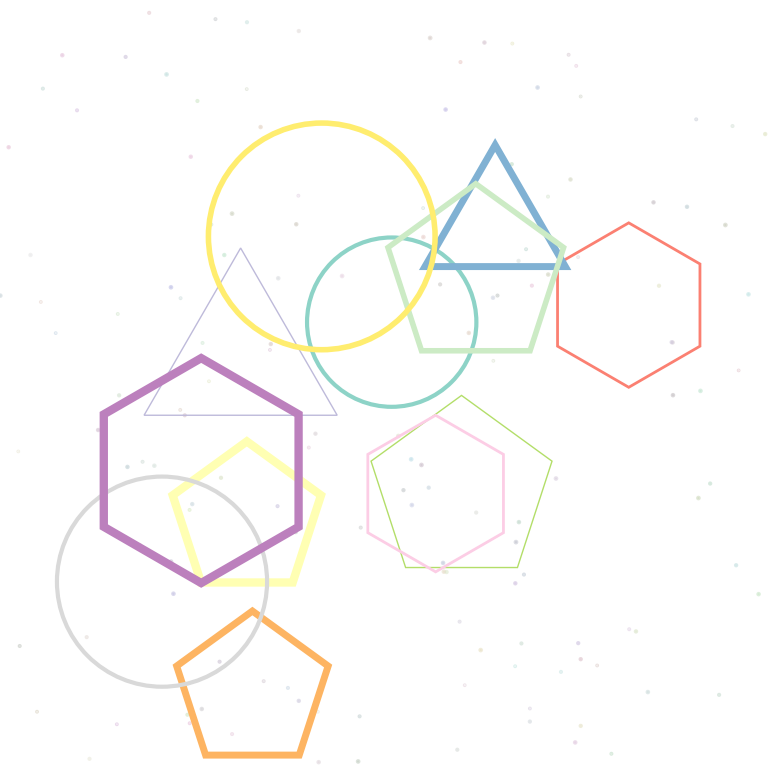[{"shape": "circle", "thickness": 1.5, "radius": 0.55, "center": [0.509, 0.582]}, {"shape": "pentagon", "thickness": 3, "radius": 0.51, "center": [0.321, 0.325]}, {"shape": "triangle", "thickness": 0.5, "radius": 0.72, "center": [0.312, 0.533]}, {"shape": "hexagon", "thickness": 1, "radius": 0.53, "center": [0.817, 0.604]}, {"shape": "triangle", "thickness": 2.5, "radius": 0.53, "center": [0.643, 0.706]}, {"shape": "pentagon", "thickness": 2.5, "radius": 0.52, "center": [0.328, 0.103]}, {"shape": "pentagon", "thickness": 0.5, "radius": 0.62, "center": [0.599, 0.363]}, {"shape": "hexagon", "thickness": 1, "radius": 0.51, "center": [0.566, 0.359]}, {"shape": "circle", "thickness": 1.5, "radius": 0.68, "center": [0.21, 0.245]}, {"shape": "hexagon", "thickness": 3, "radius": 0.73, "center": [0.261, 0.389]}, {"shape": "pentagon", "thickness": 2, "radius": 0.6, "center": [0.618, 0.641]}, {"shape": "circle", "thickness": 2, "radius": 0.74, "center": [0.418, 0.693]}]